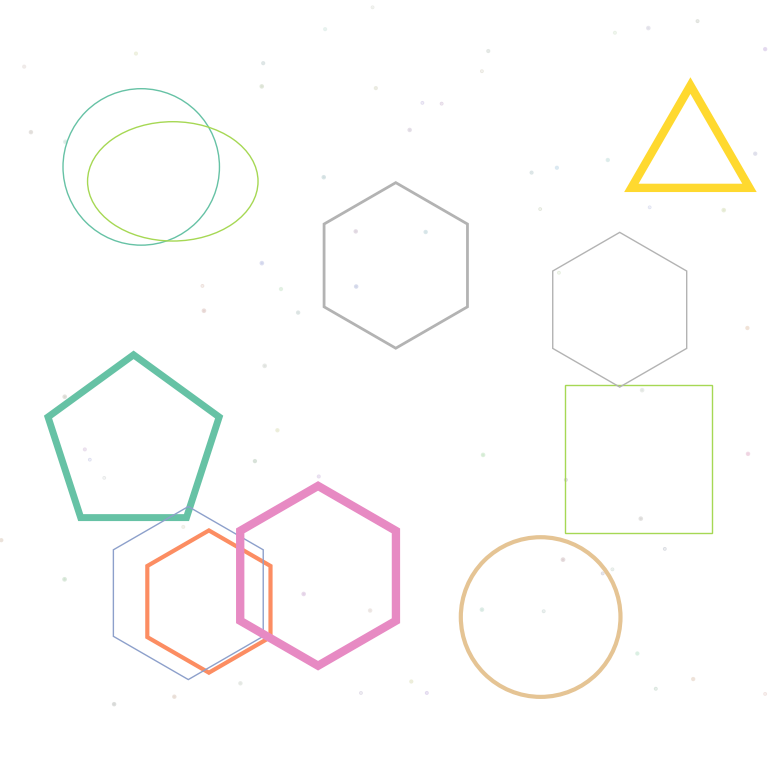[{"shape": "pentagon", "thickness": 2.5, "radius": 0.58, "center": [0.173, 0.422]}, {"shape": "circle", "thickness": 0.5, "radius": 0.51, "center": [0.183, 0.783]}, {"shape": "hexagon", "thickness": 1.5, "radius": 0.46, "center": [0.271, 0.219]}, {"shape": "hexagon", "thickness": 0.5, "radius": 0.56, "center": [0.245, 0.23]}, {"shape": "hexagon", "thickness": 3, "radius": 0.58, "center": [0.413, 0.252]}, {"shape": "square", "thickness": 0.5, "radius": 0.48, "center": [0.829, 0.404]}, {"shape": "oval", "thickness": 0.5, "radius": 0.55, "center": [0.224, 0.764]}, {"shape": "triangle", "thickness": 3, "radius": 0.44, "center": [0.897, 0.8]}, {"shape": "circle", "thickness": 1.5, "radius": 0.52, "center": [0.702, 0.199]}, {"shape": "hexagon", "thickness": 1, "radius": 0.54, "center": [0.514, 0.655]}, {"shape": "hexagon", "thickness": 0.5, "radius": 0.5, "center": [0.805, 0.598]}]